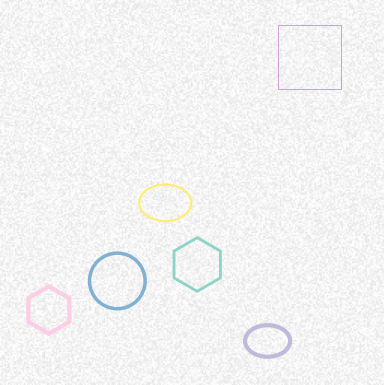[{"shape": "hexagon", "thickness": 2, "radius": 0.35, "center": [0.512, 0.313]}, {"shape": "oval", "thickness": 3, "radius": 0.29, "center": [0.695, 0.114]}, {"shape": "circle", "thickness": 2.5, "radius": 0.36, "center": [0.305, 0.27]}, {"shape": "hexagon", "thickness": 3, "radius": 0.31, "center": [0.127, 0.195]}, {"shape": "square", "thickness": 0.5, "radius": 0.41, "center": [0.804, 0.852]}, {"shape": "oval", "thickness": 1.5, "radius": 0.34, "center": [0.429, 0.473]}]